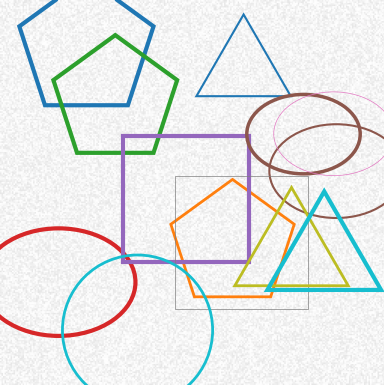[{"shape": "pentagon", "thickness": 3, "radius": 0.92, "center": [0.224, 0.875]}, {"shape": "triangle", "thickness": 1.5, "radius": 0.71, "center": [0.633, 0.821]}, {"shape": "pentagon", "thickness": 2, "radius": 0.84, "center": [0.604, 0.365]}, {"shape": "pentagon", "thickness": 3, "radius": 0.84, "center": [0.299, 0.74]}, {"shape": "oval", "thickness": 3, "radius": 1.0, "center": [0.152, 0.267]}, {"shape": "square", "thickness": 3, "radius": 0.82, "center": [0.483, 0.483]}, {"shape": "oval", "thickness": 1.5, "radius": 0.87, "center": [0.874, 0.556]}, {"shape": "oval", "thickness": 2.5, "radius": 0.74, "center": [0.788, 0.652]}, {"shape": "oval", "thickness": 0.5, "radius": 0.78, "center": [0.866, 0.653]}, {"shape": "square", "thickness": 0.5, "radius": 0.87, "center": [0.627, 0.371]}, {"shape": "triangle", "thickness": 2, "radius": 0.85, "center": [0.757, 0.343]}, {"shape": "triangle", "thickness": 3, "radius": 0.85, "center": [0.842, 0.332]}, {"shape": "circle", "thickness": 2, "radius": 0.98, "center": [0.357, 0.143]}]